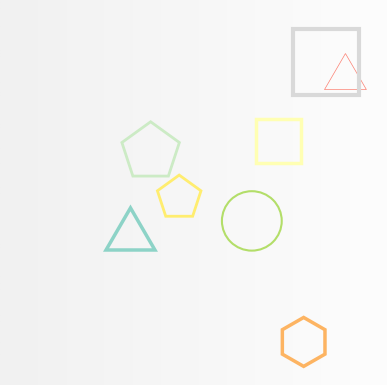[{"shape": "triangle", "thickness": 2.5, "radius": 0.36, "center": [0.337, 0.387]}, {"shape": "square", "thickness": 2.5, "radius": 0.29, "center": [0.719, 0.634]}, {"shape": "triangle", "thickness": 0.5, "radius": 0.31, "center": [0.891, 0.799]}, {"shape": "hexagon", "thickness": 2.5, "radius": 0.32, "center": [0.784, 0.112]}, {"shape": "circle", "thickness": 1.5, "radius": 0.39, "center": [0.65, 0.426]}, {"shape": "square", "thickness": 3, "radius": 0.43, "center": [0.84, 0.84]}, {"shape": "pentagon", "thickness": 2, "radius": 0.39, "center": [0.389, 0.606]}, {"shape": "pentagon", "thickness": 2, "radius": 0.3, "center": [0.462, 0.486]}]